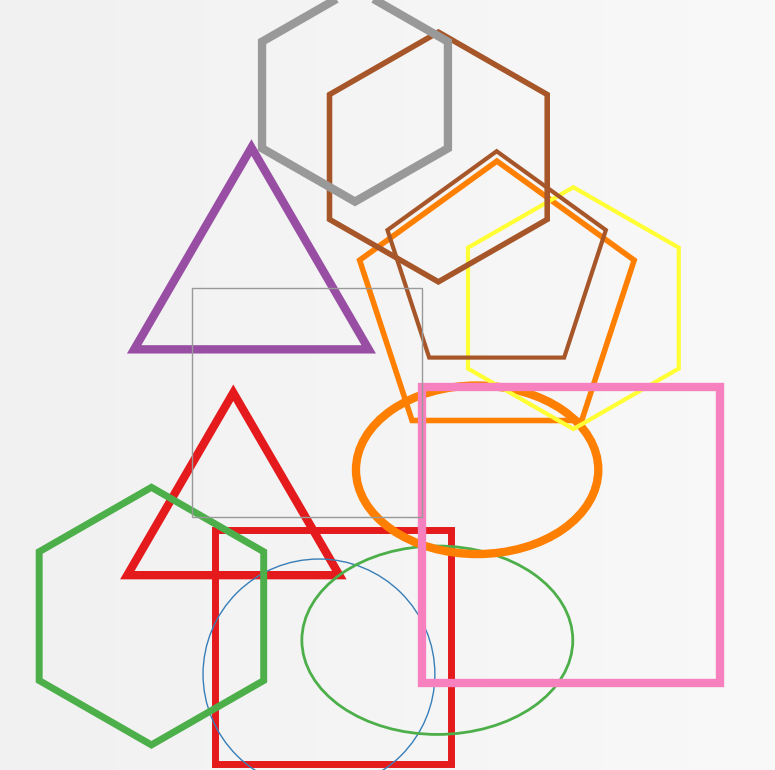[{"shape": "triangle", "thickness": 3, "radius": 0.79, "center": [0.301, 0.332]}, {"shape": "square", "thickness": 2.5, "radius": 0.76, "center": [0.429, 0.16]}, {"shape": "circle", "thickness": 0.5, "radius": 0.75, "center": [0.412, 0.124]}, {"shape": "oval", "thickness": 1, "radius": 0.87, "center": [0.564, 0.169]}, {"shape": "hexagon", "thickness": 2.5, "radius": 0.84, "center": [0.195, 0.2]}, {"shape": "triangle", "thickness": 3, "radius": 0.87, "center": [0.324, 0.634]}, {"shape": "pentagon", "thickness": 2, "radius": 0.93, "center": [0.641, 0.605]}, {"shape": "oval", "thickness": 3, "radius": 0.78, "center": [0.616, 0.39]}, {"shape": "hexagon", "thickness": 1.5, "radius": 0.79, "center": [0.74, 0.6]}, {"shape": "hexagon", "thickness": 2, "radius": 0.81, "center": [0.566, 0.796]}, {"shape": "pentagon", "thickness": 1.5, "radius": 0.74, "center": [0.641, 0.655]}, {"shape": "square", "thickness": 3, "radius": 0.96, "center": [0.737, 0.305]}, {"shape": "hexagon", "thickness": 3, "radius": 0.69, "center": [0.458, 0.877]}, {"shape": "square", "thickness": 0.5, "radius": 0.74, "center": [0.396, 0.477]}]